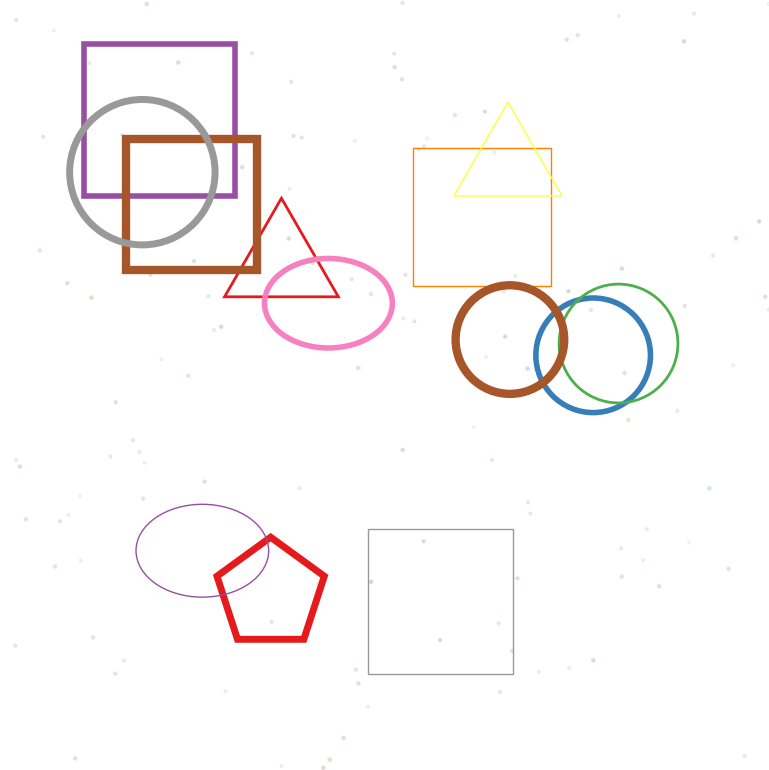[{"shape": "triangle", "thickness": 1, "radius": 0.43, "center": [0.366, 0.657]}, {"shape": "pentagon", "thickness": 2.5, "radius": 0.37, "center": [0.351, 0.229]}, {"shape": "circle", "thickness": 2, "radius": 0.37, "center": [0.77, 0.539]}, {"shape": "circle", "thickness": 1, "radius": 0.39, "center": [0.803, 0.554]}, {"shape": "square", "thickness": 2, "radius": 0.49, "center": [0.207, 0.844]}, {"shape": "oval", "thickness": 0.5, "radius": 0.43, "center": [0.263, 0.285]}, {"shape": "square", "thickness": 0.5, "radius": 0.45, "center": [0.626, 0.718]}, {"shape": "triangle", "thickness": 0.5, "radius": 0.41, "center": [0.66, 0.786]}, {"shape": "square", "thickness": 3, "radius": 0.42, "center": [0.249, 0.734]}, {"shape": "circle", "thickness": 3, "radius": 0.35, "center": [0.662, 0.559]}, {"shape": "oval", "thickness": 2, "radius": 0.42, "center": [0.427, 0.606]}, {"shape": "square", "thickness": 0.5, "radius": 0.47, "center": [0.572, 0.219]}, {"shape": "circle", "thickness": 2.5, "radius": 0.47, "center": [0.185, 0.776]}]